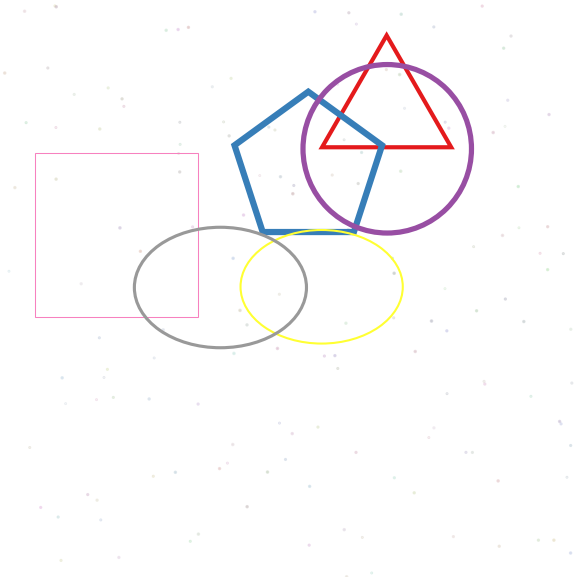[{"shape": "triangle", "thickness": 2, "radius": 0.65, "center": [0.669, 0.809]}, {"shape": "pentagon", "thickness": 3, "radius": 0.67, "center": [0.534, 0.706]}, {"shape": "circle", "thickness": 2.5, "radius": 0.73, "center": [0.671, 0.741]}, {"shape": "oval", "thickness": 1, "radius": 0.7, "center": [0.557, 0.503]}, {"shape": "square", "thickness": 0.5, "radius": 0.71, "center": [0.202, 0.592]}, {"shape": "oval", "thickness": 1.5, "radius": 0.75, "center": [0.382, 0.501]}]